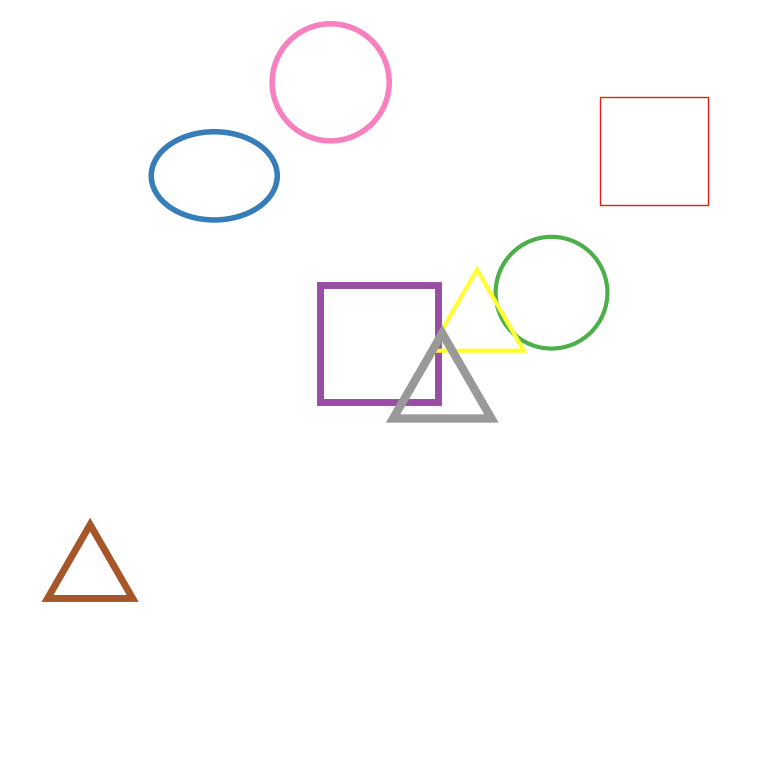[{"shape": "square", "thickness": 0.5, "radius": 0.35, "center": [0.849, 0.804]}, {"shape": "oval", "thickness": 2, "radius": 0.41, "center": [0.278, 0.772]}, {"shape": "circle", "thickness": 1.5, "radius": 0.36, "center": [0.716, 0.62]}, {"shape": "square", "thickness": 2.5, "radius": 0.38, "center": [0.492, 0.554]}, {"shape": "triangle", "thickness": 1.5, "radius": 0.35, "center": [0.619, 0.58]}, {"shape": "triangle", "thickness": 2.5, "radius": 0.32, "center": [0.117, 0.255]}, {"shape": "circle", "thickness": 2, "radius": 0.38, "center": [0.429, 0.893]}, {"shape": "triangle", "thickness": 3, "radius": 0.37, "center": [0.574, 0.493]}]